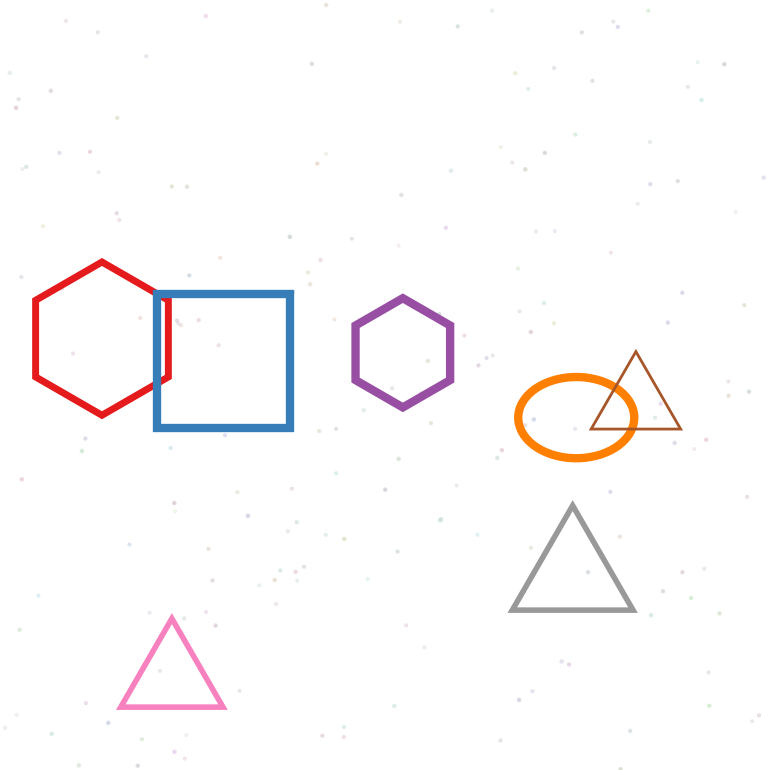[{"shape": "hexagon", "thickness": 2.5, "radius": 0.5, "center": [0.132, 0.56]}, {"shape": "square", "thickness": 3, "radius": 0.43, "center": [0.29, 0.531]}, {"shape": "hexagon", "thickness": 3, "radius": 0.35, "center": [0.523, 0.542]}, {"shape": "oval", "thickness": 3, "radius": 0.38, "center": [0.748, 0.458]}, {"shape": "triangle", "thickness": 1, "radius": 0.34, "center": [0.826, 0.476]}, {"shape": "triangle", "thickness": 2, "radius": 0.38, "center": [0.223, 0.12]}, {"shape": "triangle", "thickness": 2, "radius": 0.45, "center": [0.744, 0.253]}]